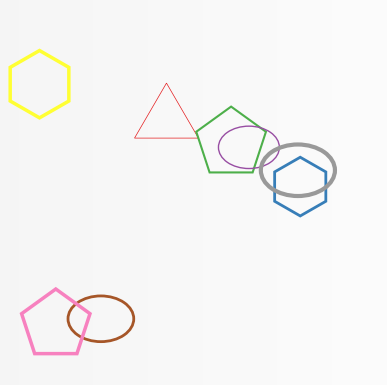[{"shape": "triangle", "thickness": 0.5, "radius": 0.48, "center": [0.43, 0.689]}, {"shape": "hexagon", "thickness": 2, "radius": 0.38, "center": [0.775, 0.515]}, {"shape": "pentagon", "thickness": 1.5, "radius": 0.47, "center": [0.596, 0.629]}, {"shape": "oval", "thickness": 1, "radius": 0.39, "center": [0.642, 0.617]}, {"shape": "hexagon", "thickness": 2.5, "radius": 0.44, "center": [0.102, 0.781]}, {"shape": "oval", "thickness": 2, "radius": 0.42, "center": [0.26, 0.172]}, {"shape": "pentagon", "thickness": 2.5, "radius": 0.46, "center": [0.144, 0.157]}, {"shape": "oval", "thickness": 3, "radius": 0.48, "center": [0.769, 0.558]}]